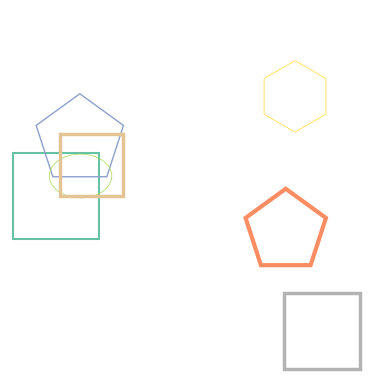[{"shape": "square", "thickness": 1.5, "radius": 0.56, "center": [0.146, 0.492]}, {"shape": "pentagon", "thickness": 3, "radius": 0.55, "center": [0.742, 0.4]}, {"shape": "pentagon", "thickness": 1, "radius": 0.6, "center": [0.207, 0.637]}, {"shape": "oval", "thickness": 0.5, "radius": 0.41, "center": [0.209, 0.543]}, {"shape": "hexagon", "thickness": 0.5, "radius": 0.46, "center": [0.766, 0.75]}, {"shape": "square", "thickness": 2.5, "radius": 0.41, "center": [0.237, 0.571]}, {"shape": "square", "thickness": 2.5, "radius": 0.49, "center": [0.836, 0.141]}]